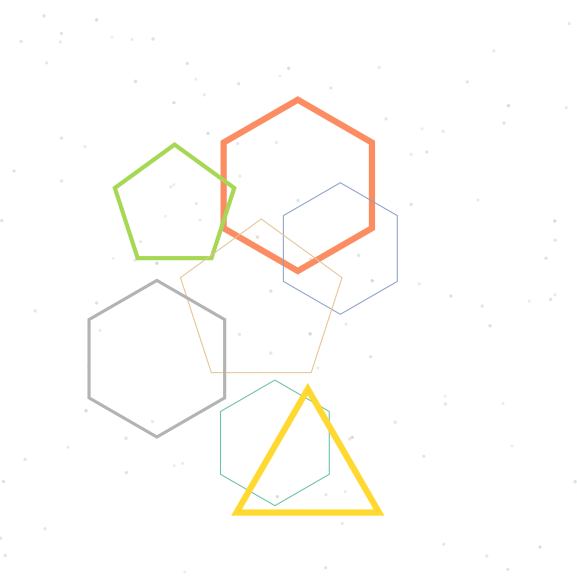[{"shape": "hexagon", "thickness": 0.5, "radius": 0.54, "center": [0.476, 0.232]}, {"shape": "hexagon", "thickness": 3, "radius": 0.74, "center": [0.516, 0.678]}, {"shape": "hexagon", "thickness": 0.5, "radius": 0.57, "center": [0.589, 0.569]}, {"shape": "pentagon", "thickness": 2, "radius": 0.54, "center": [0.302, 0.64]}, {"shape": "triangle", "thickness": 3, "radius": 0.71, "center": [0.533, 0.183]}, {"shape": "pentagon", "thickness": 0.5, "radius": 0.74, "center": [0.452, 0.473]}, {"shape": "hexagon", "thickness": 1.5, "radius": 0.68, "center": [0.272, 0.378]}]